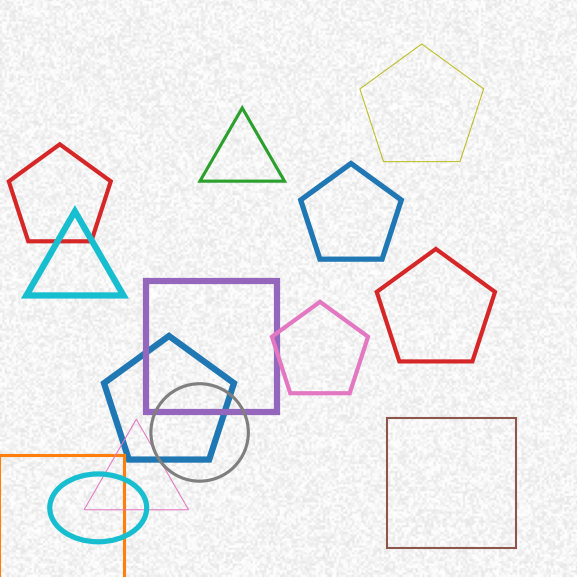[{"shape": "pentagon", "thickness": 2.5, "radius": 0.46, "center": [0.608, 0.624]}, {"shape": "pentagon", "thickness": 3, "radius": 0.59, "center": [0.293, 0.299]}, {"shape": "square", "thickness": 1.5, "radius": 0.54, "center": [0.106, 0.104]}, {"shape": "triangle", "thickness": 1.5, "radius": 0.42, "center": [0.419, 0.728]}, {"shape": "pentagon", "thickness": 2, "radius": 0.46, "center": [0.104, 0.656]}, {"shape": "pentagon", "thickness": 2, "radius": 0.54, "center": [0.755, 0.46]}, {"shape": "square", "thickness": 3, "radius": 0.57, "center": [0.366, 0.399]}, {"shape": "square", "thickness": 1, "radius": 0.56, "center": [0.782, 0.163]}, {"shape": "pentagon", "thickness": 2, "radius": 0.44, "center": [0.554, 0.389]}, {"shape": "triangle", "thickness": 0.5, "radius": 0.52, "center": [0.236, 0.169]}, {"shape": "circle", "thickness": 1.5, "radius": 0.42, "center": [0.346, 0.25]}, {"shape": "pentagon", "thickness": 0.5, "radius": 0.56, "center": [0.73, 0.81]}, {"shape": "oval", "thickness": 2.5, "radius": 0.42, "center": [0.17, 0.12]}, {"shape": "triangle", "thickness": 3, "radius": 0.49, "center": [0.13, 0.536]}]